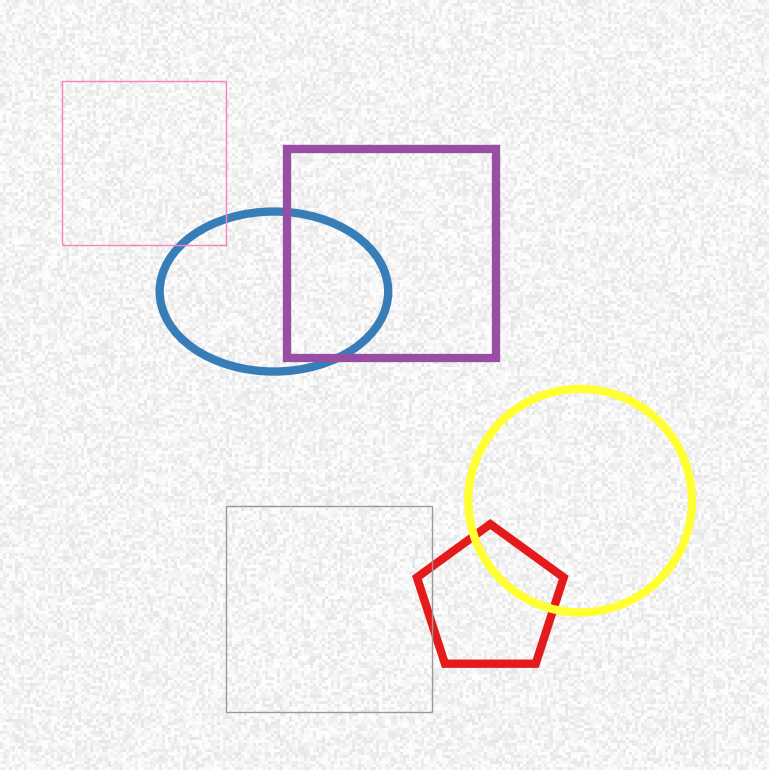[{"shape": "pentagon", "thickness": 3, "radius": 0.5, "center": [0.637, 0.219]}, {"shape": "oval", "thickness": 3, "radius": 0.74, "center": [0.356, 0.621]}, {"shape": "square", "thickness": 3, "radius": 0.68, "center": [0.508, 0.671]}, {"shape": "circle", "thickness": 3, "radius": 0.73, "center": [0.753, 0.35]}, {"shape": "square", "thickness": 0.5, "radius": 0.53, "center": [0.187, 0.788]}, {"shape": "square", "thickness": 0.5, "radius": 0.67, "center": [0.427, 0.209]}]